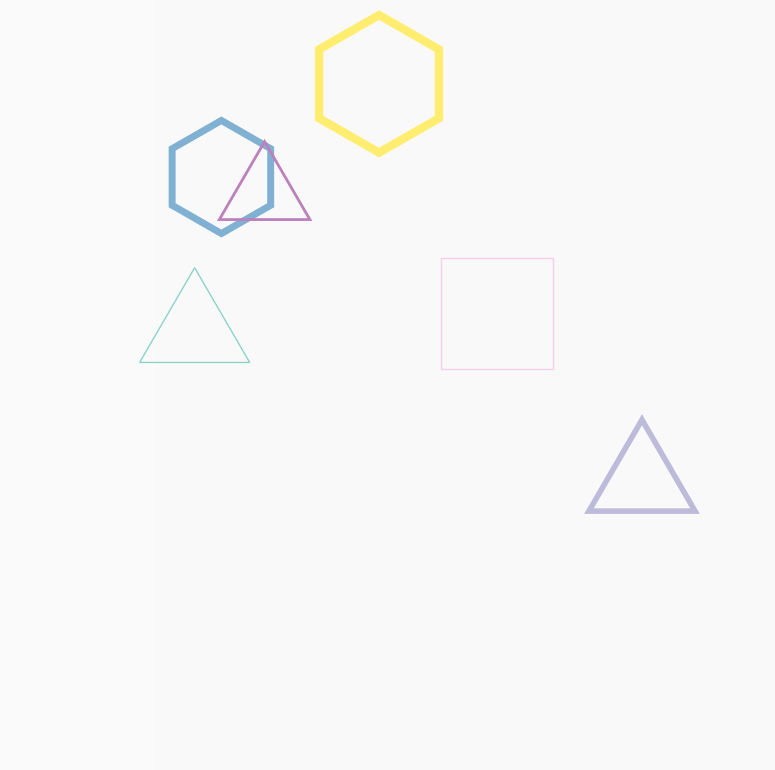[{"shape": "triangle", "thickness": 0.5, "radius": 0.41, "center": [0.251, 0.57]}, {"shape": "triangle", "thickness": 2, "radius": 0.4, "center": [0.828, 0.376]}, {"shape": "hexagon", "thickness": 2.5, "radius": 0.37, "center": [0.286, 0.77]}, {"shape": "square", "thickness": 0.5, "radius": 0.36, "center": [0.641, 0.593]}, {"shape": "triangle", "thickness": 1, "radius": 0.34, "center": [0.341, 0.749]}, {"shape": "hexagon", "thickness": 3, "radius": 0.45, "center": [0.489, 0.891]}]